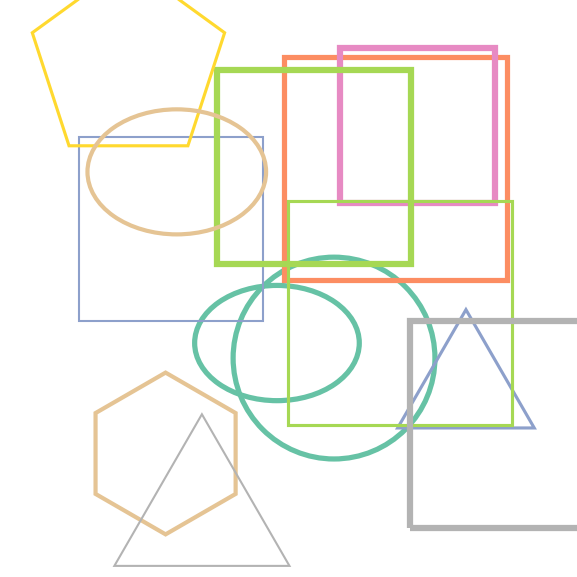[{"shape": "circle", "thickness": 2.5, "radius": 0.87, "center": [0.578, 0.379]}, {"shape": "oval", "thickness": 2.5, "radius": 0.71, "center": [0.48, 0.405]}, {"shape": "square", "thickness": 2.5, "radius": 0.97, "center": [0.685, 0.707]}, {"shape": "square", "thickness": 1, "radius": 0.79, "center": [0.296, 0.602]}, {"shape": "triangle", "thickness": 1.5, "radius": 0.68, "center": [0.807, 0.326]}, {"shape": "square", "thickness": 3, "radius": 0.67, "center": [0.723, 0.781]}, {"shape": "square", "thickness": 3, "radius": 0.84, "center": [0.544, 0.709]}, {"shape": "square", "thickness": 1.5, "radius": 0.97, "center": [0.693, 0.457]}, {"shape": "pentagon", "thickness": 1.5, "radius": 0.88, "center": [0.222, 0.888]}, {"shape": "oval", "thickness": 2, "radius": 0.77, "center": [0.306, 0.702]}, {"shape": "hexagon", "thickness": 2, "radius": 0.7, "center": [0.287, 0.214]}, {"shape": "triangle", "thickness": 1, "radius": 0.88, "center": [0.35, 0.107]}, {"shape": "square", "thickness": 3, "radius": 0.9, "center": [0.89, 0.264]}]